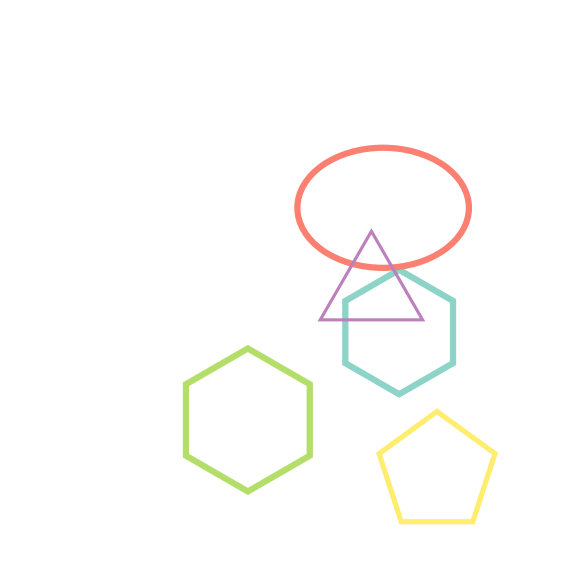[{"shape": "hexagon", "thickness": 3, "radius": 0.54, "center": [0.691, 0.424]}, {"shape": "oval", "thickness": 3, "radius": 0.74, "center": [0.663, 0.639]}, {"shape": "hexagon", "thickness": 3, "radius": 0.62, "center": [0.429, 0.272]}, {"shape": "triangle", "thickness": 1.5, "radius": 0.51, "center": [0.643, 0.496]}, {"shape": "pentagon", "thickness": 2.5, "radius": 0.53, "center": [0.757, 0.181]}]